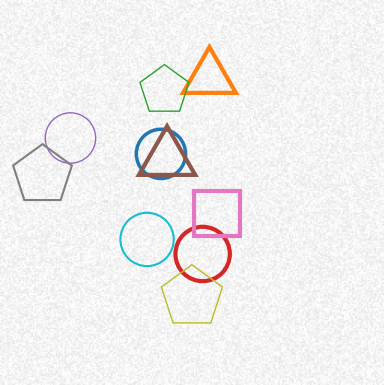[{"shape": "circle", "thickness": 2.5, "radius": 0.32, "center": [0.418, 0.6]}, {"shape": "triangle", "thickness": 3, "radius": 0.4, "center": [0.544, 0.798]}, {"shape": "pentagon", "thickness": 1, "radius": 0.33, "center": [0.427, 0.765]}, {"shape": "circle", "thickness": 3, "radius": 0.35, "center": [0.526, 0.34]}, {"shape": "circle", "thickness": 1, "radius": 0.33, "center": [0.183, 0.642]}, {"shape": "triangle", "thickness": 3, "radius": 0.42, "center": [0.434, 0.588]}, {"shape": "square", "thickness": 3, "radius": 0.3, "center": [0.564, 0.446]}, {"shape": "pentagon", "thickness": 1.5, "radius": 0.4, "center": [0.11, 0.545]}, {"shape": "pentagon", "thickness": 1, "radius": 0.42, "center": [0.498, 0.229]}, {"shape": "circle", "thickness": 1.5, "radius": 0.35, "center": [0.382, 0.378]}]